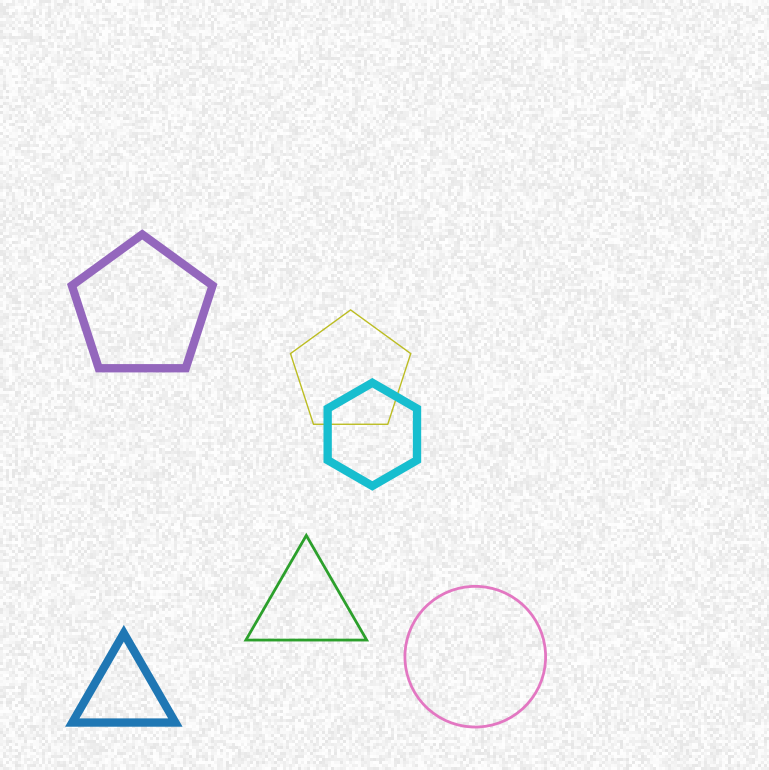[{"shape": "triangle", "thickness": 3, "radius": 0.39, "center": [0.161, 0.1]}, {"shape": "triangle", "thickness": 1, "radius": 0.45, "center": [0.398, 0.214]}, {"shape": "pentagon", "thickness": 3, "radius": 0.48, "center": [0.185, 0.599]}, {"shape": "circle", "thickness": 1, "radius": 0.46, "center": [0.617, 0.147]}, {"shape": "pentagon", "thickness": 0.5, "radius": 0.41, "center": [0.455, 0.515]}, {"shape": "hexagon", "thickness": 3, "radius": 0.34, "center": [0.484, 0.436]}]